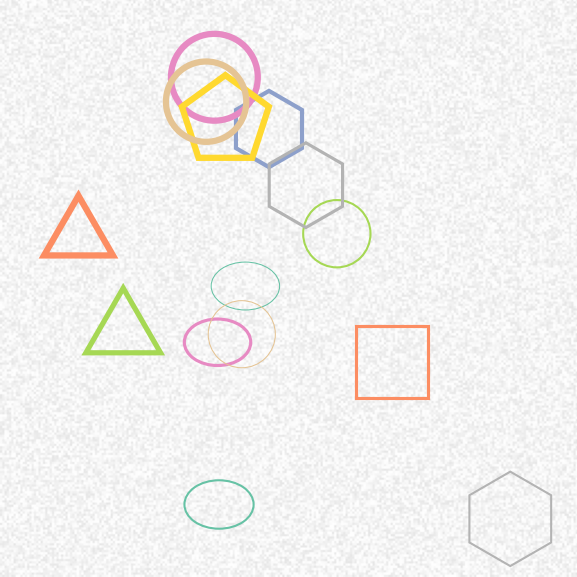[{"shape": "oval", "thickness": 0.5, "radius": 0.3, "center": [0.425, 0.504]}, {"shape": "oval", "thickness": 1, "radius": 0.3, "center": [0.379, 0.126]}, {"shape": "square", "thickness": 1.5, "radius": 0.31, "center": [0.679, 0.372]}, {"shape": "triangle", "thickness": 3, "radius": 0.34, "center": [0.136, 0.591]}, {"shape": "hexagon", "thickness": 2, "radius": 0.33, "center": [0.466, 0.776]}, {"shape": "circle", "thickness": 3, "radius": 0.38, "center": [0.371, 0.865]}, {"shape": "oval", "thickness": 1.5, "radius": 0.29, "center": [0.377, 0.406]}, {"shape": "circle", "thickness": 1, "radius": 0.29, "center": [0.583, 0.594]}, {"shape": "triangle", "thickness": 2.5, "radius": 0.37, "center": [0.213, 0.426]}, {"shape": "pentagon", "thickness": 3, "radius": 0.4, "center": [0.39, 0.79]}, {"shape": "circle", "thickness": 3, "radius": 0.35, "center": [0.357, 0.823]}, {"shape": "circle", "thickness": 0.5, "radius": 0.29, "center": [0.419, 0.42]}, {"shape": "hexagon", "thickness": 1.5, "radius": 0.37, "center": [0.53, 0.678]}, {"shape": "hexagon", "thickness": 1, "radius": 0.41, "center": [0.884, 0.101]}]